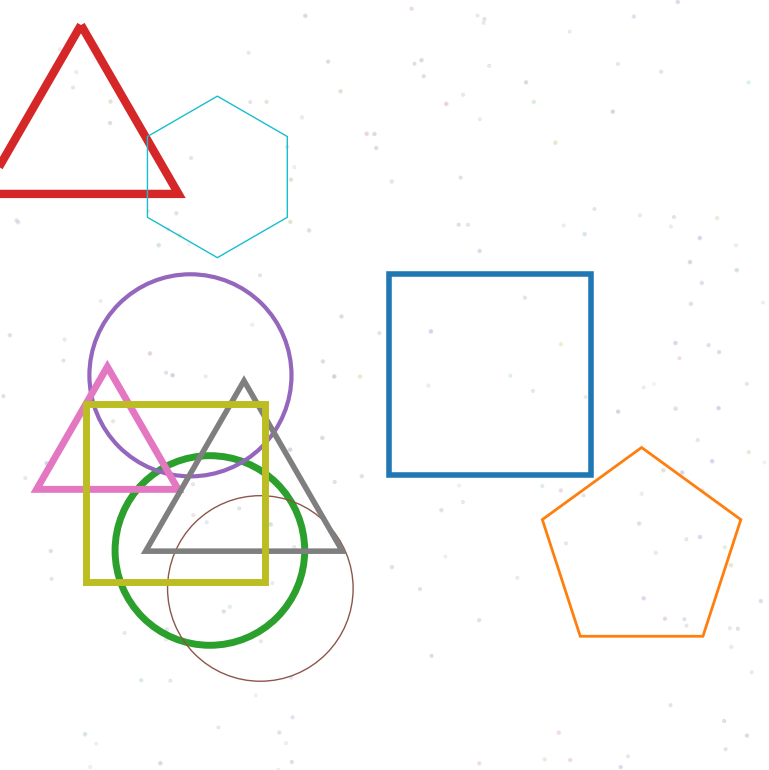[{"shape": "square", "thickness": 2, "radius": 0.65, "center": [0.636, 0.514]}, {"shape": "pentagon", "thickness": 1, "radius": 0.68, "center": [0.833, 0.283]}, {"shape": "circle", "thickness": 2.5, "radius": 0.62, "center": [0.273, 0.285]}, {"shape": "triangle", "thickness": 3, "radius": 0.73, "center": [0.105, 0.821]}, {"shape": "circle", "thickness": 1.5, "radius": 0.66, "center": [0.247, 0.513]}, {"shape": "circle", "thickness": 0.5, "radius": 0.6, "center": [0.338, 0.236]}, {"shape": "triangle", "thickness": 2.5, "radius": 0.53, "center": [0.139, 0.418]}, {"shape": "triangle", "thickness": 2, "radius": 0.74, "center": [0.317, 0.358]}, {"shape": "square", "thickness": 2.5, "radius": 0.58, "center": [0.228, 0.36]}, {"shape": "hexagon", "thickness": 0.5, "radius": 0.52, "center": [0.282, 0.77]}]